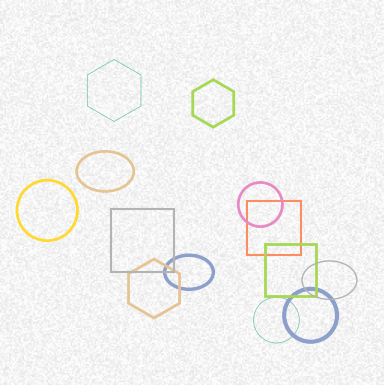[{"shape": "circle", "thickness": 0.5, "radius": 0.3, "center": [0.718, 0.169]}, {"shape": "hexagon", "thickness": 0.5, "radius": 0.4, "center": [0.296, 0.765]}, {"shape": "square", "thickness": 1.5, "radius": 0.35, "center": [0.711, 0.407]}, {"shape": "oval", "thickness": 2.5, "radius": 0.32, "center": [0.491, 0.293]}, {"shape": "circle", "thickness": 3, "radius": 0.34, "center": [0.807, 0.181]}, {"shape": "circle", "thickness": 2, "radius": 0.29, "center": [0.676, 0.469]}, {"shape": "hexagon", "thickness": 2, "radius": 0.31, "center": [0.554, 0.731]}, {"shape": "square", "thickness": 2, "radius": 0.33, "center": [0.755, 0.299]}, {"shape": "circle", "thickness": 2, "radius": 0.39, "center": [0.123, 0.453]}, {"shape": "hexagon", "thickness": 2, "radius": 0.38, "center": [0.4, 0.251]}, {"shape": "oval", "thickness": 2, "radius": 0.37, "center": [0.273, 0.555]}, {"shape": "oval", "thickness": 1, "radius": 0.36, "center": [0.856, 0.272]}, {"shape": "square", "thickness": 1.5, "radius": 0.41, "center": [0.371, 0.376]}]